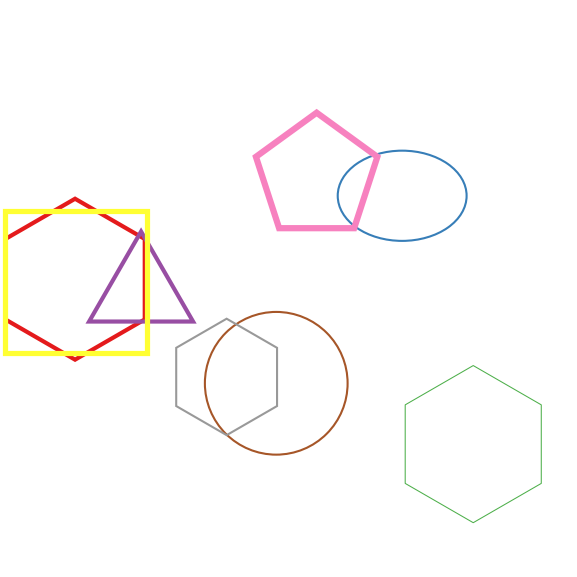[{"shape": "hexagon", "thickness": 2, "radius": 0.7, "center": [0.13, 0.516]}, {"shape": "oval", "thickness": 1, "radius": 0.56, "center": [0.696, 0.66]}, {"shape": "hexagon", "thickness": 0.5, "radius": 0.68, "center": [0.819, 0.23]}, {"shape": "triangle", "thickness": 2, "radius": 0.52, "center": [0.244, 0.494]}, {"shape": "square", "thickness": 2.5, "radius": 0.62, "center": [0.131, 0.51]}, {"shape": "circle", "thickness": 1, "radius": 0.62, "center": [0.478, 0.335]}, {"shape": "pentagon", "thickness": 3, "radius": 0.55, "center": [0.548, 0.693]}, {"shape": "hexagon", "thickness": 1, "radius": 0.5, "center": [0.392, 0.346]}]